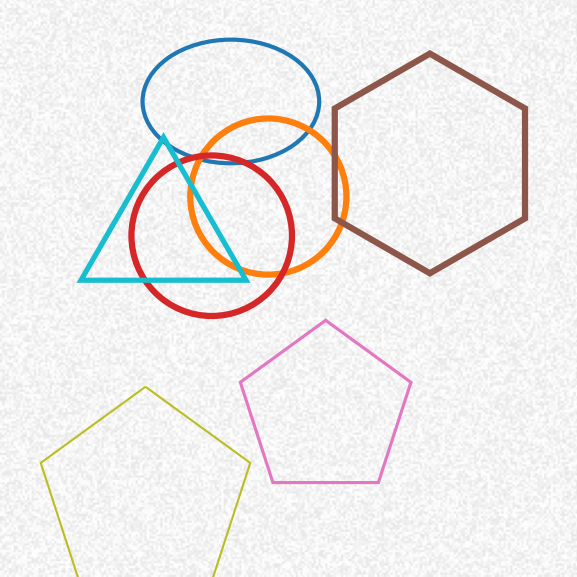[{"shape": "oval", "thickness": 2, "radius": 0.76, "center": [0.4, 0.823]}, {"shape": "circle", "thickness": 3, "radius": 0.68, "center": [0.465, 0.659]}, {"shape": "circle", "thickness": 3, "radius": 0.7, "center": [0.367, 0.591]}, {"shape": "hexagon", "thickness": 3, "radius": 0.95, "center": [0.744, 0.716]}, {"shape": "pentagon", "thickness": 1.5, "radius": 0.78, "center": [0.564, 0.289]}, {"shape": "pentagon", "thickness": 1, "radius": 0.95, "center": [0.252, 0.139]}, {"shape": "triangle", "thickness": 2.5, "radius": 0.82, "center": [0.283, 0.596]}]